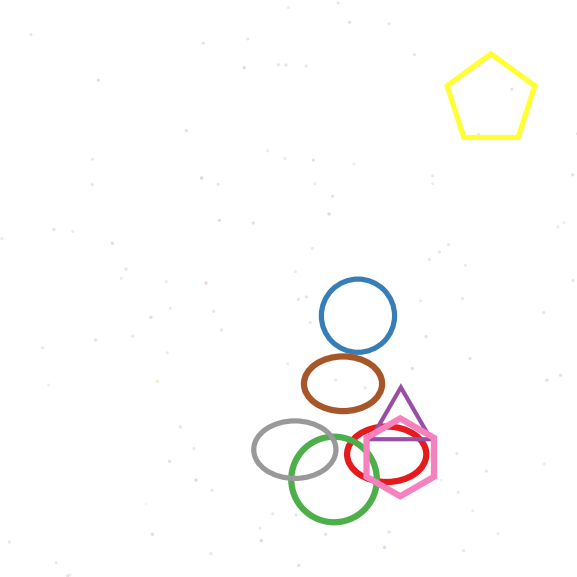[{"shape": "oval", "thickness": 3, "radius": 0.34, "center": [0.67, 0.213]}, {"shape": "circle", "thickness": 2.5, "radius": 0.32, "center": [0.62, 0.452]}, {"shape": "circle", "thickness": 3, "radius": 0.37, "center": [0.578, 0.169]}, {"shape": "triangle", "thickness": 2, "radius": 0.3, "center": [0.694, 0.269]}, {"shape": "pentagon", "thickness": 2.5, "radius": 0.4, "center": [0.85, 0.826]}, {"shape": "oval", "thickness": 3, "radius": 0.34, "center": [0.594, 0.335]}, {"shape": "hexagon", "thickness": 3, "radius": 0.34, "center": [0.693, 0.207]}, {"shape": "oval", "thickness": 2.5, "radius": 0.36, "center": [0.511, 0.221]}]